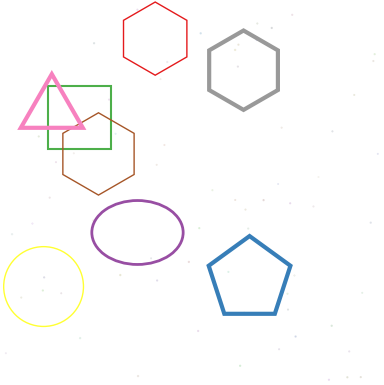[{"shape": "hexagon", "thickness": 1, "radius": 0.48, "center": [0.403, 0.9]}, {"shape": "pentagon", "thickness": 3, "radius": 0.56, "center": [0.648, 0.275]}, {"shape": "square", "thickness": 1.5, "radius": 0.41, "center": [0.207, 0.695]}, {"shape": "oval", "thickness": 2, "radius": 0.59, "center": [0.357, 0.396]}, {"shape": "circle", "thickness": 1, "radius": 0.52, "center": [0.113, 0.256]}, {"shape": "hexagon", "thickness": 1, "radius": 0.53, "center": [0.256, 0.6]}, {"shape": "triangle", "thickness": 3, "radius": 0.46, "center": [0.135, 0.715]}, {"shape": "hexagon", "thickness": 3, "radius": 0.52, "center": [0.633, 0.818]}]